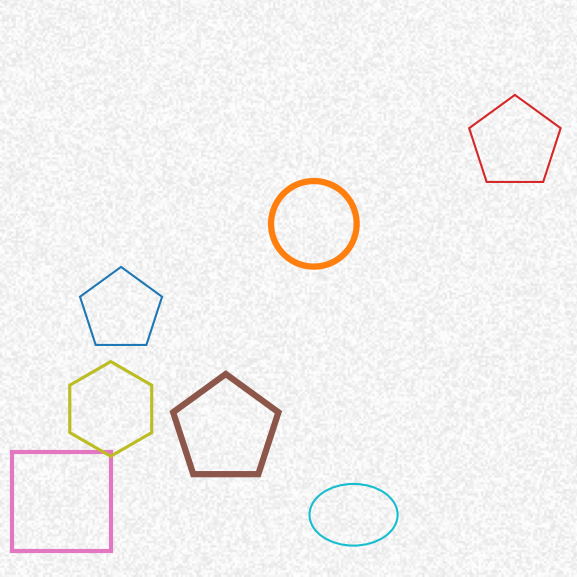[{"shape": "pentagon", "thickness": 1, "radius": 0.37, "center": [0.21, 0.462]}, {"shape": "circle", "thickness": 3, "radius": 0.37, "center": [0.543, 0.612]}, {"shape": "pentagon", "thickness": 1, "radius": 0.42, "center": [0.892, 0.751]}, {"shape": "pentagon", "thickness": 3, "radius": 0.48, "center": [0.391, 0.256]}, {"shape": "square", "thickness": 2, "radius": 0.43, "center": [0.106, 0.13]}, {"shape": "hexagon", "thickness": 1.5, "radius": 0.41, "center": [0.192, 0.291]}, {"shape": "oval", "thickness": 1, "radius": 0.38, "center": [0.612, 0.108]}]